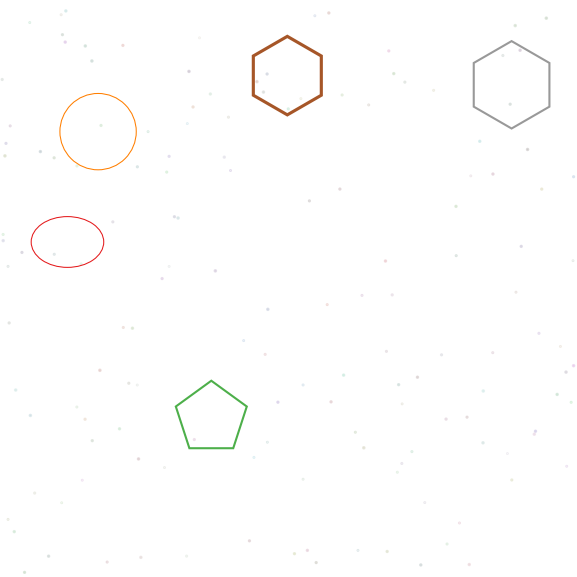[{"shape": "oval", "thickness": 0.5, "radius": 0.31, "center": [0.117, 0.58]}, {"shape": "pentagon", "thickness": 1, "radius": 0.32, "center": [0.366, 0.275]}, {"shape": "circle", "thickness": 0.5, "radius": 0.33, "center": [0.17, 0.771]}, {"shape": "hexagon", "thickness": 1.5, "radius": 0.34, "center": [0.498, 0.868]}, {"shape": "hexagon", "thickness": 1, "radius": 0.38, "center": [0.886, 0.852]}]